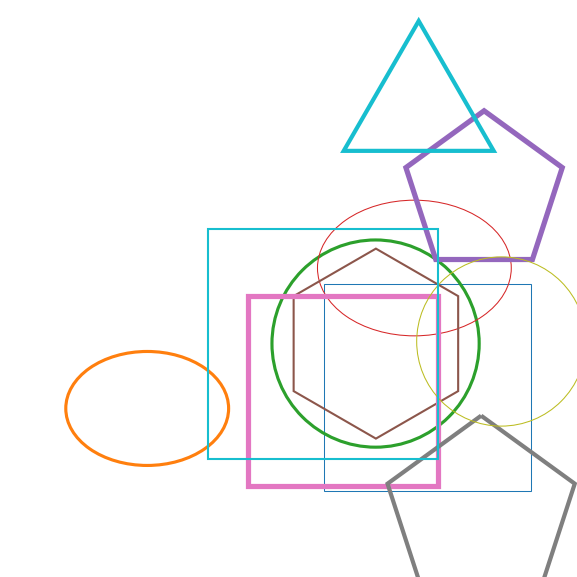[{"shape": "square", "thickness": 0.5, "radius": 0.9, "center": [0.74, 0.328]}, {"shape": "oval", "thickness": 1.5, "radius": 0.7, "center": [0.255, 0.292]}, {"shape": "circle", "thickness": 1.5, "radius": 0.9, "center": [0.65, 0.404]}, {"shape": "oval", "thickness": 0.5, "radius": 0.84, "center": [0.718, 0.535]}, {"shape": "pentagon", "thickness": 2.5, "radius": 0.71, "center": [0.838, 0.665]}, {"shape": "hexagon", "thickness": 1, "radius": 0.82, "center": [0.651, 0.404]}, {"shape": "square", "thickness": 2.5, "radius": 0.83, "center": [0.594, 0.322]}, {"shape": "pentagon", "thickness": 2, "radius": 0.85, "center": [0.833, 0.109]}, {"shape": "circle", "thickness": 0.5, "radius": 0.73, "center": [0.868, 0.408]}, {"shape": "triangle", "thickness": 2, "radius": 0.75, "center": [0.725, 0.813]}, {"shape": "square", "thickness": 1, "radius": 1.0, "center": [0.559, 0.403]}]